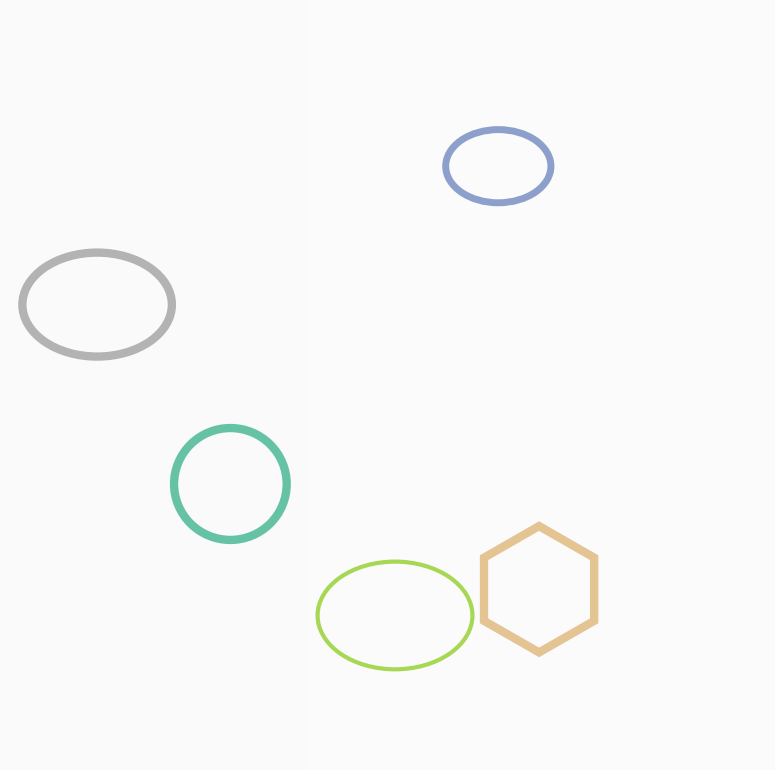[{"shape": "circle", "thickness": 3, "radius": 0.36, "center": [0.297, 0.371]}, {"shape": "oval", "thickness": 2.5, "radius": 0.34, "center": [0.643, 0.784]}, {"shape": "oval", "thickness": 1.5, "radius": 0.5, "center": [0.51, 0.201]}, {"shape": "hexagon", "thickness": 3, "radius": 0.41, "center": [0.696, 0.235]}, {"shape": "oval", "thickness": 3, "radius": 0.48, "center": [0.125, 0.604]}]